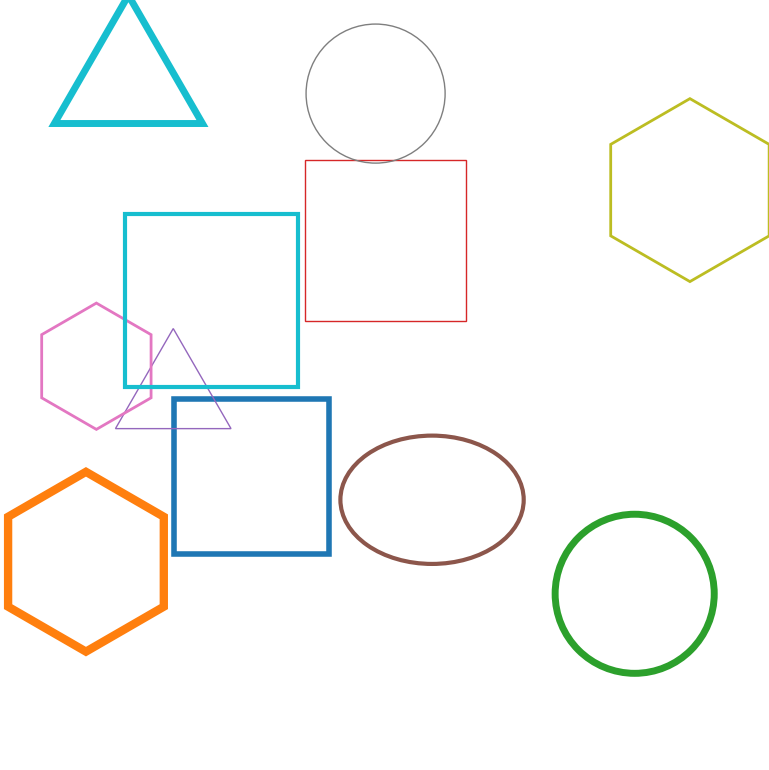[{"shape": "square", "thickness": 2, "radius": 0.5, "center": [0.326, 0.381]}, {"shape": "hexagon", "thickness": 3, "radius": 0.58, "center": [0.112, 0.27]}, {"shape": "circle", "thickness": 2.5, "radius": 0.52, "center": [0.824, 0.229]}, {"shape": "square", "thickness": 0.5, "radius": 0.52, "center": [0.501, 0.688]}, {"shape": "triangle", "thickness": 0.5, "radius": 0.43, "center": [0.225, 0.487]}, {"shape": "oval", "thickness": 1.5, "radius": 0.6, "center": [0.561, 0.351]}, {"shape": "hexagon", "thickness": 1, "radius": 0.41, "center": [0.125, 0.524]}, {"shape": "circle", "thickness": 0.5, "radius": 0.45, "center": [0.488, 0.878]}, {"shape": "hexagon", "thickness": 1, "radius": 0.59, "center": [0.896, 0.753]}, {"shape": "square", "thickness": 1.5, "radius": 0.56, "center": [0.275, 0.61]}, {"shape": "triangle", "thickness": 2.5, "radius": 0.56, "center": [0.167, 0.895]}]